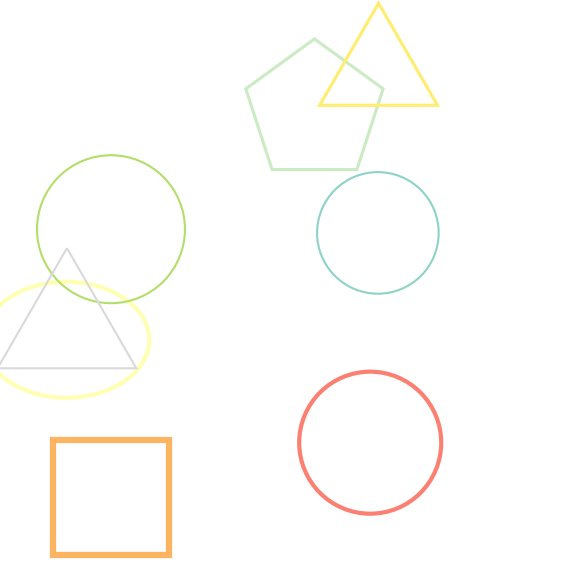[{"shape": "circle", "thickness": 1, "radius": 0.53, "center": [0.654, 0.596]}, {"shape": "oval", "thickness": 2, "radius": 0.72, "center": [0.115, 0.411]}, {"shape": "circle", "thickness": 2, "radius": 0.61, "center": [0.641, 0.233]}, {"shape": "square", "thickness": 3, "radius": 0.5, "center": [0.192, 0.138]}, {"shape": "circle", "thickness": 1, "radius": 0.64, "center": [0.192, 0.602]}, {"shape": "triangle", "thickness": 1, "radius": 0.69, "center": [0.116, 0.431]}, {"shape": "pentagon", "thickness": 1.5, "radius": 0.63, "center": [0.545, 0.807]}, {"shape": "triangle", "thickness": 1.5, "radius": 0.59, "center": [0.656, 0.876]}]